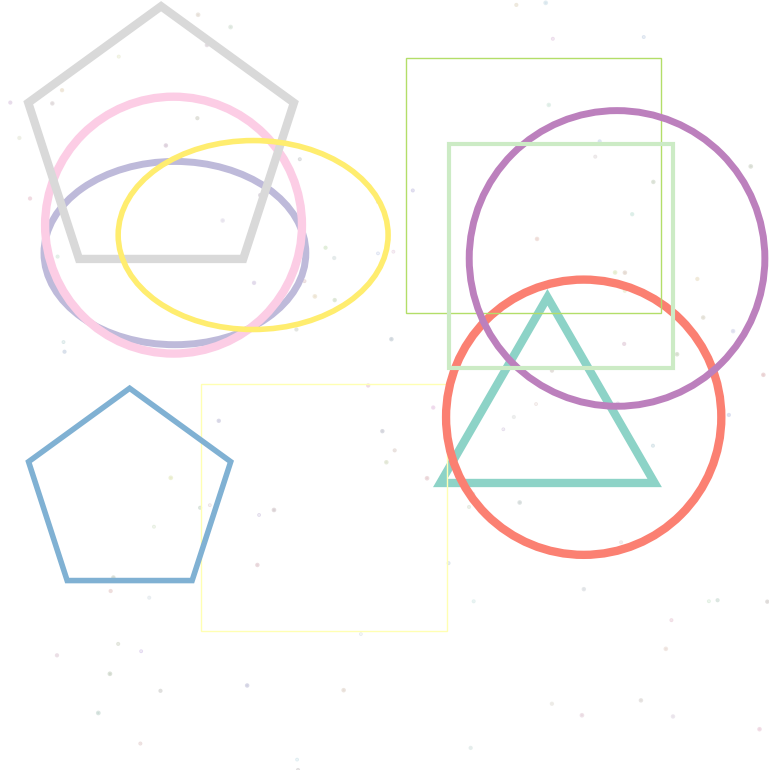[{"shape": "triangle", "thickness": 3, "radius": 0.8, "center": [0.711, 0.453]}, {"shape": "square", "thickness": 0.5, "radius": 0.8, "center": [0.421, 0.341]}, {"shape": "oval", "thickness": 2.5, "radius": 0.85, "center": [0.227, 0.671]}, {"shape": "circle", "thickness": 3, "radius": 0.89, "center": [0.758, 0.458]}, {"shape": "pentagon", "thickness": 2, "radius": 0.69, "center": [0.168, 0.358]}, {"shape": "square", "thickness": 0.5, "radius": 0.83, "center": [0.693, 0.759]}, {"shape": "circle", "thickness": 3, "radius": 0.83, "center": [0.225, 0.708]}, {"shape": "pentagon", "thickness": 3, "radius": 0.91, "center": [0.209, 0.81]}, {"shape": "circle", "thickness": 2.5, "radius": 0.96, "center": [0.801, 0.664]}, {"shape": "square", "thickness": 1.5, "radius": 0.73, "center": [0.728, 0.667]}, {"shape": "oval", "thickness": 2, "radius": 0.88, "center": [0.329, 0.695]}]